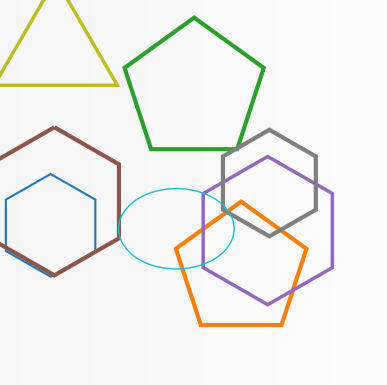[{"shape": "hexagon", "thickness": 1.5, "radius": 0.67, "center": [0.131, 0.415]}, {"shape": "pentagon", "thickness": 3, "radius": 0.89, "center": [0.622, 0.299]}, {"shape": "pentagon", "thickness": 3, "radius": 0.94, "center": [0.501, 0.765]}, {"shape": "hexagon", "thickness": 2.5, "radius": 0.96, "center": [0.691, 0.401]}, {"shape": "hexagon", "thickness": 3, "radius": 0.96, "center": [0.14, 0.477]}, {"shape": "hexagon", "thickness": 3, "radius": 0.69, "center": [0.695, 0.525]}, {"shape": "triangle", "thickness": 2.5, "radius": 0.92, "center": [0.144, 0.87]}, {"shape": "oval", "thickness": 1, "radius": 0.75, "center": [0.455, 0.406]}]